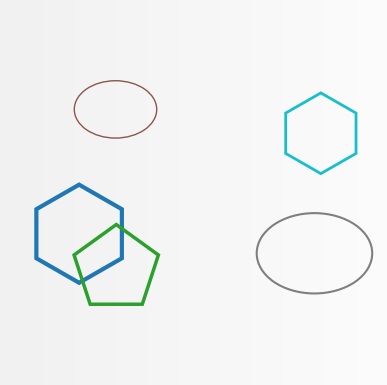[{"shape": "hexagon", "thickness": 3, "radius": 0.64, "center": [0.204, 0.393]}, {"shape": "pentagon", "thickness": 2.5, "radius": 0.57, "center": [0.3, 0.302]}, {"shape": "oval", "thickness": 1, "radius": 0.53, "center": [0.298, 0.716]}, {"shape": "oval", "thickness": 1.5, "radius": 0.75, "center": [0.812, 0.342]}, {"shape": "hexagon", "thickness": 2, "radius": 0.52, "center": [0.828, 0.654]}]